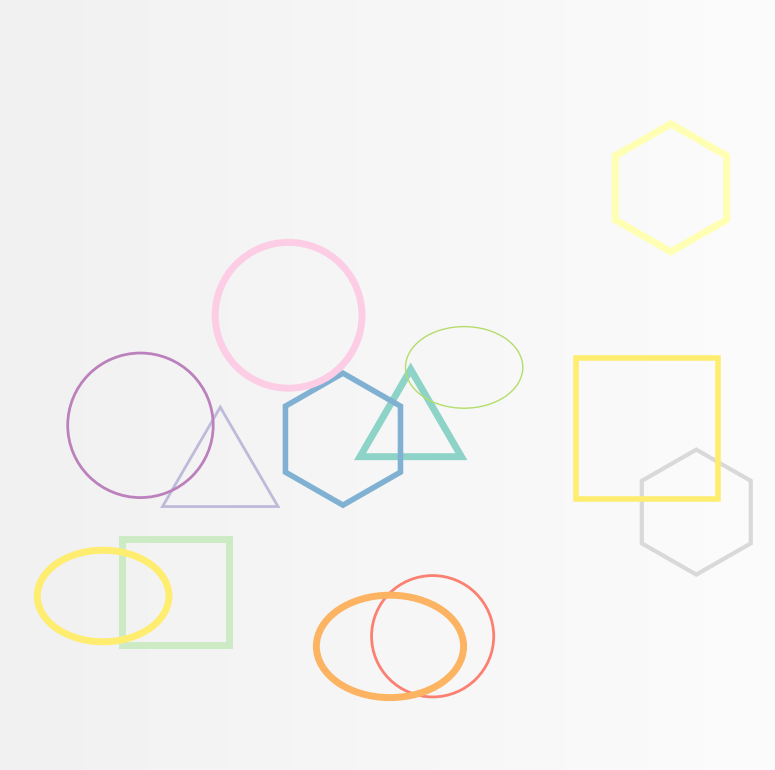[{"shape": "triangle", "thickness": 2.5, "radius": 0.38, "center": [0.53, 0.445]}, {"shape": "hexagon", "thickness": 2.5, "radius": 0.42, "center": [0.866, 0.756]}, {"shape": "triangle", "thickness": 1, "radius": 0.43, "center": [0.284, 0.385]}, {"shape": "circle", "thickness": 1, "radius": 0.39, "center": [0.558, 0.174]}, {"shape": "hexagon", "thickness": 2, "radius": 0.43, "center": [0.443, 0.43]}, {"shape": "oval", "thickness": 2.5, "radius": 0.47, "center": [0.503, 0.161]}, {"shape": "oval", "thickness": 0.5, "radius": 0.38, "center": [0.599, 0.523]}, {"shape": "circle", "thickness": 2.5, "radius": 0.47, "center": [0.372, 0.591]}, {"shape": "hexagon", "thickness": 1.5, "radius": 0.41, "center": [0.898, 0.335]}, {"shape": "circle", "thickness": 1, "radius": 0.47, "center": [0.181, 0.448]}, {"shape": "square", "thickness": 2.5, "radius": 0.34, "center": [0.226, 0.231]}, {"shape": "oval", "thickness": 2.5, "radius": 0.42, "center": [0.133, 0.226]}, {"shape": "square", "thickness": 2, "radius": 0.46, "center": [0.835, 0.443]}]